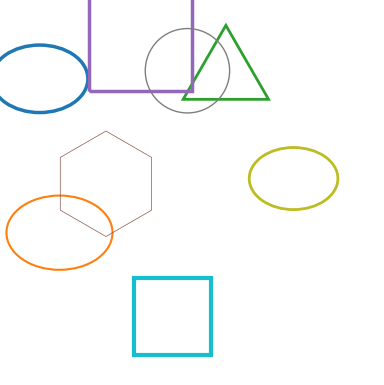[{"shape": "oval", "thickness": 2.5, "radius": 0.63, "center": [0.103, 0.795]}, {"shape": "oval", "thickness": 1.5, "radius": 0.69, "center": [0.155, 0.396]}, {"shape": "triangle", "thickness": 2, "radius": 0.64, "center": [0.587, 0.806]}, {"shape": "square", "thickness": 2.5, "radius": 0.67, "center": [0.364, 0.899]}, {"shape": "hexagon", "thickness": 0.5, "radius": 0.68, "center": [0.275, 0.523]}, {"shape": "circle", "thickness": 1, "radius": 0.55, "center": [0.487, 0.816]}, {"shape": "oval", "thickness": 2, "radius": 0.58, "center": [0.762, 0.536]}, {"shape": "square", "thickness": 3, "radius": 0.5, "center": [0.449, 0.178]}]